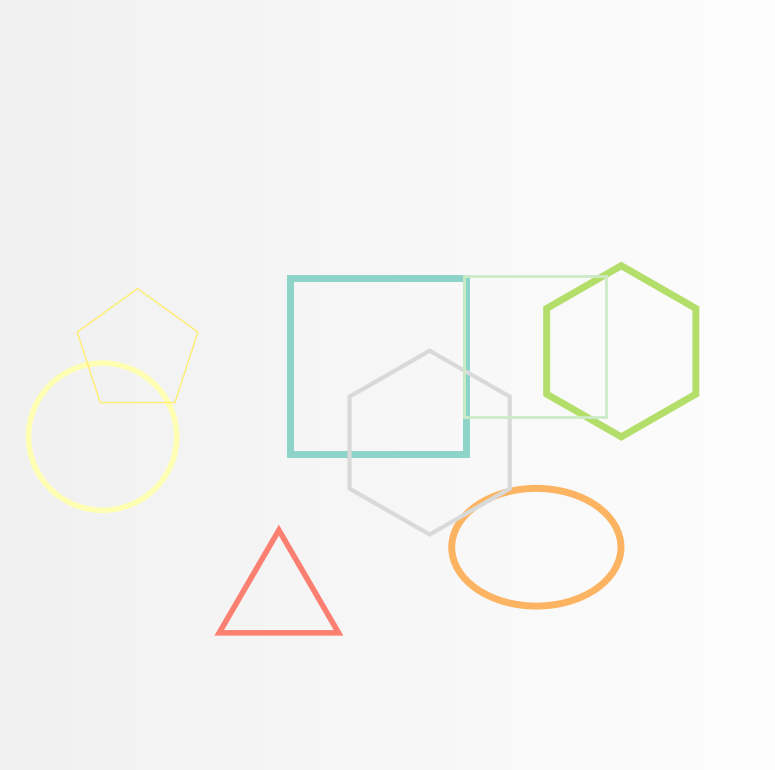[{"shape": "square", "thickness": 2.5, "radius": 0.57, "center": [0.488, 0.525]}, {"shape": "circle", "thickness": 2, "radius": 0.48, "center": [0.132, 0.433]}, {"shape": "triangle", "thickness": 2, "radius": 0.44, "center": [0.36, 0.223]}, {"shape": "oval", "thickness": 2.5, "radius": 0.55, "center": [0.692, 0.289]}, {"shape": "hexagon", "thickness": 2.5, "radius": 0.56, "center": [0.802, 0.544]}, {"shape": "hexagon", "thickness": 1.5, "radius": 0.6, "center": [0.554, 0.425]}, {"shape": "square", "thickness": 1, "radius": 0.46, "center": [0.69, 0.55]}, {"shape": "pentagon", "thickness": 0.5, "radius": 0.41, "center": [0.177, 0.543]}]